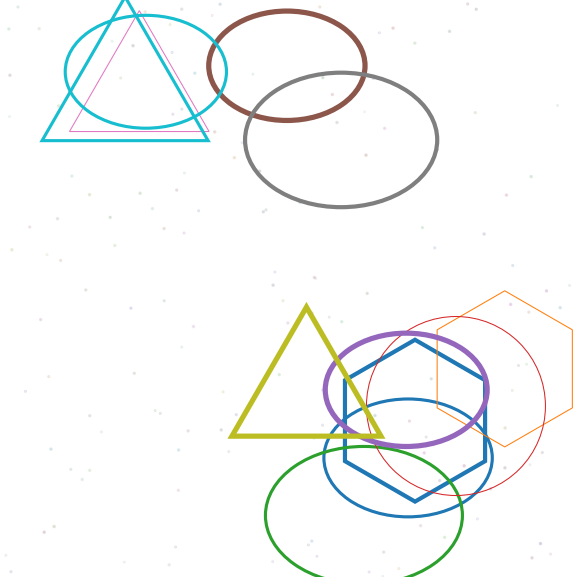[{"shape": "oval", "thickness": 1.5, "radius": 0.73, "center": [0.707, 0.206]}, {"shape": "hexagon", "thickness": 2, "radius": 0.7, "center": [0.719, 0.271]}, {"shape": "hexagon", "thickness": 0.5, "radius": 0.68, "center": [0.874, 0.36]}, {"shape": "oval", "thickness": 1.5, "radius": 0.85, "center": [0.63, 0.107]}, {"shape": "circle", "thickness": 0.5, "radius": 0.77, "center": [0.79, 0.296]}, {"shape": "oval", "thickness": 2.5, "radius": 0.7, "center": [0.703, 0.324]}, {"shape": "oval", "thickness": 2.5, "radius": 0.68, "center": [0.497, 0.885]}, {"shape": "triangle", "thickness": 0.5, "radius": 0.7, "center": [0.241, 0.841]}, {"shape": "oval", "thickness": 2, "radius": 0.83, "center": [0.591, 0.757]}, {"shape": "triangle", "thickness": 2.5, "radius": 0.74, "center": [0.531, 0.318]}, {"shape": "triangle", "thickness": 1.5, "radius": 0.83, "center": [0.217, 0.839]}, {"shape": "oval", "thickness": 1.5, "radius": 0.7, "center": [0.253, 0.875]}]